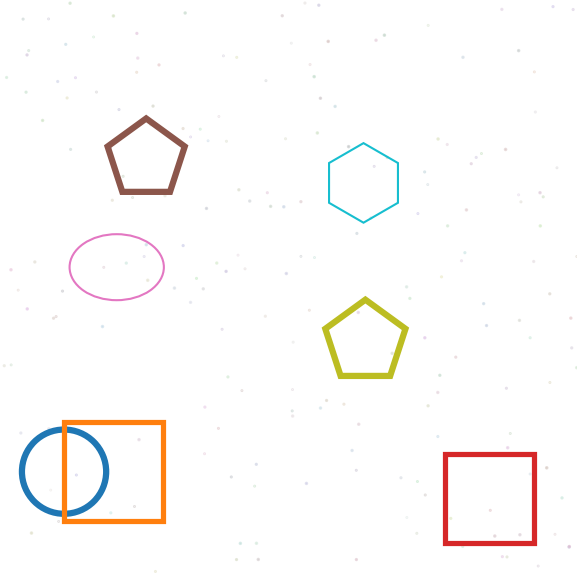[{"shape": "circle", "thickness": 3, "radius": 0.36, "center": [0.111, 0.182]}, {"shape": "square", "thickness": 2.5, "radius": 0.43, "center": [0.197, 0.183]}, {"shape": "square", "thickness": 2.5, "radius": 0.39, "center": [0.847, 0.137]}, {"shape": "pentagon", "thickness": 3, "radius": 0.35, "center": [0.253, 0.724]}, {"shape": "oval", "thickness": 1, "radius": 0.41, "center": [0.202, 0.536]}, {"shape": "pentagon", "thickness": 3, "radius": 0.36, "center": [0.633, 0.407]}, {"shape": "hexagon", "thickness": 1, "radius": 0.34, "center": [0.629, 0.682]}]